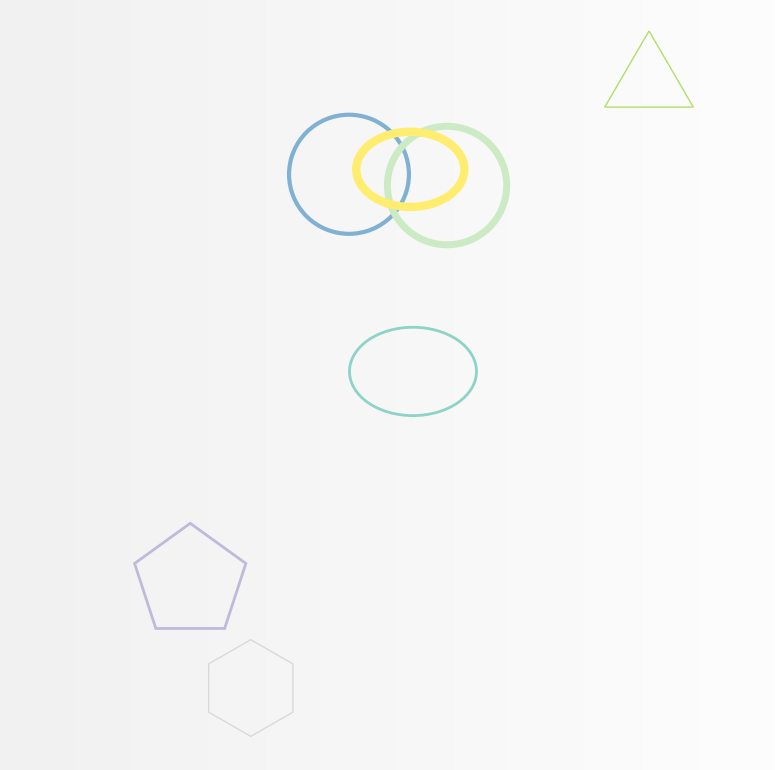[{"shape": "oval", "thickness": 1, "radius": 0.41, "center": [0.533, 0.518]}, {"shape": "pentagon", "thickness": 1, "radius": 0.38, "center": [0.245, 0.245]}, {"shape": "circle", "thickness": 1.5, "radius": 0.39, "center": [0.45, 0.774]}, {"shape": "triangle", "thickness": 0.5, "radius": 0.33, "center": [0.837, 0.894]}, {"shape": "hexagon", "thickness": 0.5, "radius": 0.31, "center": [0.324, 0.106]}, {"shape": "circle", "thickness": 2.5, "radius": 0.38, "center": [0.577, 0.759]}, {"shape": "oval", "thickness": 3, "radius": 0.35, "center": [0.529, 0.78]}]